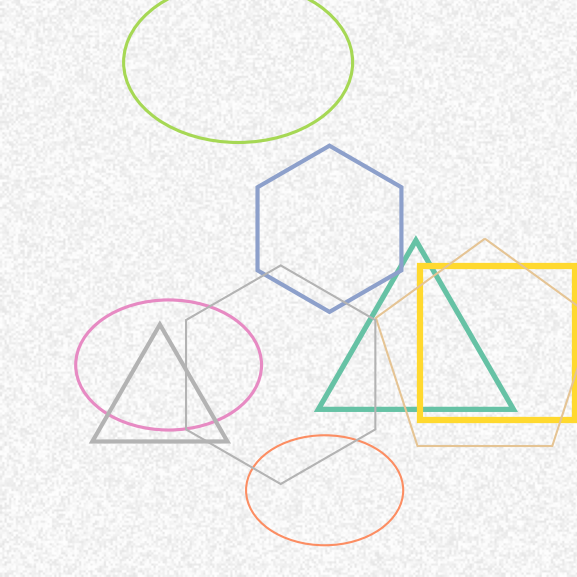[{"shape": "triangle", "thickness": 2.5, "radius": 0.98, "center": [0.72, 0.388]}, {"shape": "oval", "thickness": 1, "radius": 0.68, "center": [0.562, 0.15]}, {"shape": "hexagon", "thickness": 2, "radius": 0.72, "center": [0.571, 0.603]}, {"shape": "oval", "thickness": 1.5, "radius": 0.8, "center": [0.292, 0.367]}, {"shape": "oval", "thickness": 1.5, "radius": 0.99, "center": [0.412, 0.891]}, {"shape": "square", "thickness": 3, "radius": 0.67, "center": [0.861, 0.405]}, {"shape": "pentagon", "thickness": 1, "radius": 0.99, "center": [0.84, 0.387]}, {"shape": "hexagon", "thickness": 1, "radius": 0.95, "center": [0.486, 0.35]}, {"shape": "triangle", "thickness": 2, "radius": 0.68, "center": [0.277, 0.302]}]